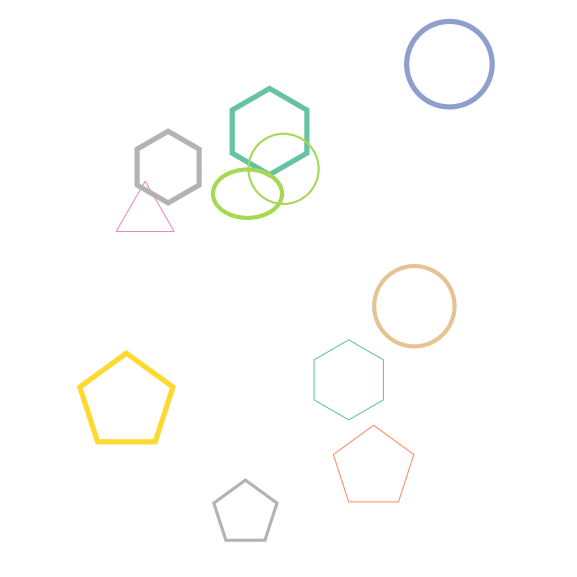[{"shape": "hexagon", "thickness": 2.5, "radius": 0.37, "center": [0.467, 0.771]}, {"shape": "hexagon", "thickness": 0.5, "radius": 0.35, "center": [0.604, 0.341]}, {"shape": "pentagon", "thickness": 0.5, "radius": 0.37, "center": [0.647, 0.189]}, {"shape": "circle", "thickness": 2.5, "radius": 0.37, "center": [0.778, 0.888]}, {"shape": "triangle", "thickness": 0.5, "radius": 0.29, "center": [0.251, 0.627]}, {"shape": "oval", "thickness": 2, "radius": 0.3, "center": [0.429, 0.664]}, {"shape": "circle", "thickness": 1, "radius": 0.3, "center": [0.491, 0.707]}, {"shape": "pentagon", "thickness": 2.5, "radius": 0.42, "center": [0.219, 0.303]}, {"shape": "circle", "thickness": 2, "radius": 0.35, "center": [0.717, 0.469]}, {"shape": "hexagon", "thickness": 2.5, "radius": 0.31, "center": [0.291, 0.71]}, {"shape": "pentagon", "thickness": 1.5, "radius": 0.29, "center": [0.425, 0.11]}]